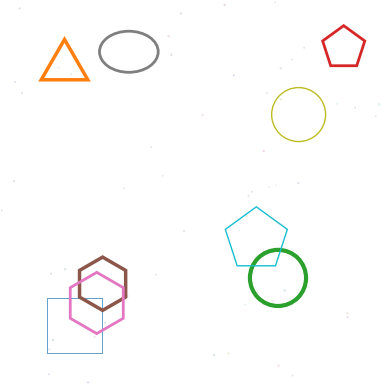[{"shape": "square", "thickness": 0.5, "radius": 0.36, "center": [0.193, 0.155]}, {"shape": "triangle", "thickness": 2.5, "radius": 0.35, "center": [0.168, 0.828]}, {"shape": "circle", "thickness": 3, "radius": 0.36, "center": [0.722, 0.278]}, {"shape": "pentagon", "thickness": 2, "radius": 0.29, "center": [0.893, 0.876]}, {"shape": "hexagon", "thickness": 2.5, "radius": 0.35, "center": [0.266, 0.263]}, {"shape": "hexagon", "thickness": 2, "radius": 0.4, "center": [0.251, 0.213]}, {"shape": "oval", "thickness": 2, "radius": 0.38, "center": [0.335, 0.866]}, {"shape": "circle", "thickness": 1, "radius": 0.35, "center": [0.776, 0.702]}, {"shape": "pentagon", "thickness": 1, "radius": 0.42, "center": [0.666, 0.378]}]